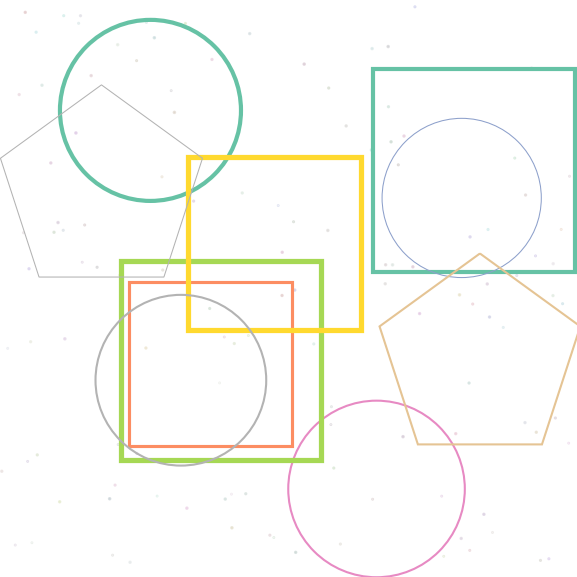[{"shape": "circle", "thickness": 2, "radius": 0.78, "center": [0.261, 0.808]}, {"shape": "square", "thickness": 2, "radius": 0.88, "center": [0.821, 0.704]}, {"shape": "square", "thickness": 1.5, "radius": 0.71, "center": [0.364, 0.37]}, {"shape": "circle", "thickness": 0.5, "radius": 0.69, "center": [0.799, 0.656]}, {"shape": "circle", "thickness": 1, "radius": 0.76, "center": [0.652, 0.152]}, {"shape": "square", "thickness": 2.5, "radius": 0.86, "center": [0.383, 0.374]}, {"shape": "square", "thickness": 2.5, "radius": 0.75, "center": [0.475, 0.577]}, {"shape": "pentagon", "thickness": 1, "radius": 0.91, "center": [0.831, 0.377]}, {"shape": "circle", "thickness": 1, "radius": 0.74, "center": [0.313, 0.341]}, {"shape": "pentagon", "thickness": 0.5, "radius": 0.92, "center": [0.176, 0.668]}]